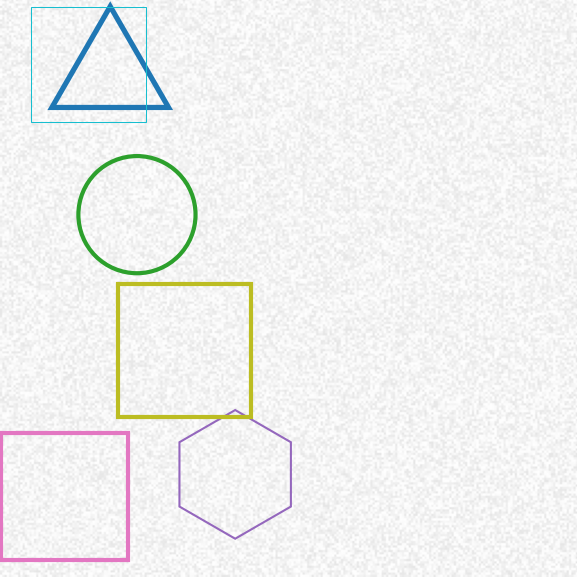[{"shape": "triangle", "thickness": 2.5, "radius": 0.58, "center": [0.191, 0.871]}, {"shape": "circle", "thickness": 2, "radius": 0.51, "center": [0.237, 0.627]}, {"shape": "hexagon", "thickness": 1, "radius": 0.56, "center": [0.407, 0.178]}, {"shape": "square", "thickness": 2, "radius": 0.55, "center": [0.112, 0.14]}, {"shape": "square", "thickness": 2, "radius": 0.58, "center": [0.319, 0.392]}, {"shape": "square", "thickness": 0.5, "radius": 0.5, "center": [0.153, 0.887]}]